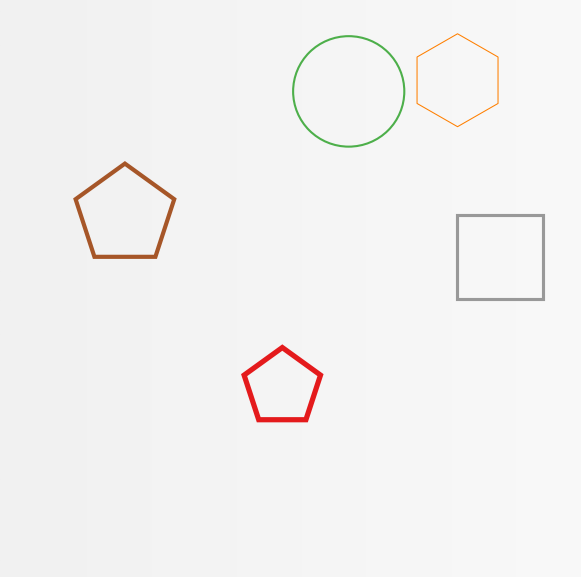[{"shape": "pentagon", "thickness": 2.5, "radius": 0.35, "center": [0.486, 0.328]}, {"shape": "circle", "thickness": 1, "radius": 0.48, "center": [0.6, 0.841]}, {"shape": "hexagon", "thickness": 0.5, "radius": 0.4, "center": [0.787, 0.86]}, {"shape": "pentagon", "thickness": 2, "radius": 0.45, "center": [0.215, 0.627]}, {"shape": "square", "thickness": 1.5, "radius": 0.37, "center": [0.86, 0.554]}]